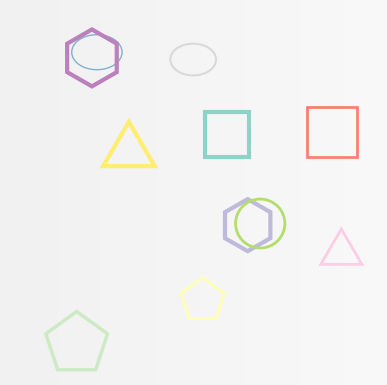[{"shape": "square", "thickness": 3, "radius": 0.29, "center": [0.586, 0.651]}, {"shape": "pentagon", "thickness": 2, "radius": 0.29, "center": [0.523, 0.22]}, {"shape": "hexagon", "thickness": 3, "radius": 0.34, "center": [0.639, 0.415]}, {"shape": "square", "thickness": 2, "radius": 0.32, "center": [0.856, 0.657]}, {"shape": "oval", "thickness": 1, "radius": 0.32, "center": [0.25, 0.864]}, {"shape": "circle", "thickness": 2, "radius": 0.32, "center": [0.672, 0.419]}, {"shape": "triangle", "thickness": 2, "radius": 0.31, "center": [0.881, 0.344]}, {"shape": "oval", "thickness": 1.5, "radius": 0.29, "center": [0.498, 0.845]}, {"shape": "hexagon", "thickness": 3, "radius": 0.37, "center": [0.237, 0.85]}, {"shape": "pentagon", "thickness": 2.5, "radius": 0.42, "center": [0.198, 0.107]}, {"shape": "triangle", "thickness": 3, "radius": 0.38, "center": [0.333, 0.607]}]